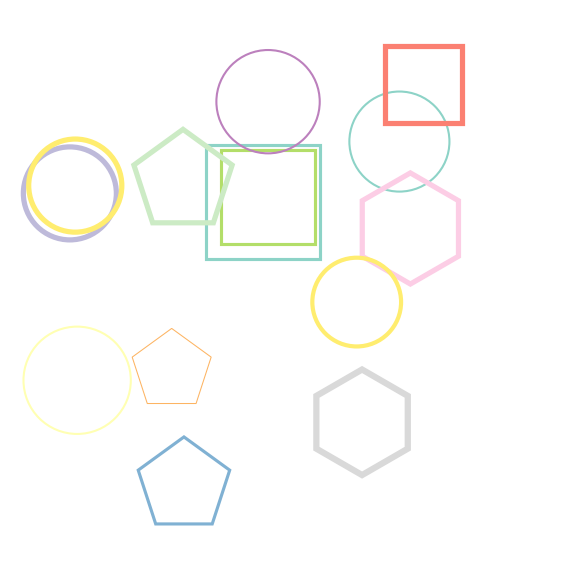[{"shape": "circle", "thickness": 1, "radius": 0.43, "center": [0.692, 0.754]}, {"shape": "square", "thickness": 1.5, "radius": 0.49, "center": [0.456, 0.649]}, {"shape": "circle", "thickness": 1, "radius": 0.46, "center": [0.134, 0.341]}, {"shape": "circle", "thickness": 2.5, "radius": 0.4, "center": [0.121, 0.664]}, {"shape": "square", "thickness": 2.5, "radius": 0.33, "center": [0.733, 0.852]}, {"shape": "pentagon", "thickness": 1.5, "radius": 0.42, "center": [0.319, 0.159]}, {"shape": "pentagon", "thickness": 0.5, "radius": 0.36, "center": [0.297, 0.359]}, {"shape": "square", "thickness": 1.5, "radius": 0.41, "center": [0.465, 0.658]}, {"shape": "hexagon", "thickness": 2.5, "radius": 0.48, "center": [0.711, 0.604]}, {"shape": "hexagon", "thickness": 3, "radius": 0.46, "center": [0.627, 0.268]}, {"shape": "circle", "thickness": 1, "radius": 0.45, "center": [0.464, 0.823]}, {"shape": "pentagon", "thickness": 2.5, "radius": 0.45, "center": [0.317, 0.686]}, {"shape": "circle", "thickness": 2, "radius": 0.38, "center": [0.618, 0.476]}, {"shape": "circle", "thickness": 2.5, "radius": 0.4, "center": [0.13, 0.678]}]